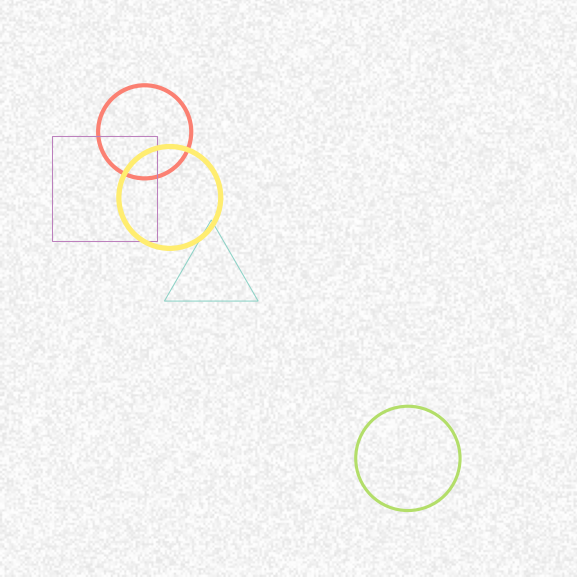[{"shape": "triangle", "thickness": 0.5, "radius": 0.47, "center": [0.366, 0.525]}, {"shape": "circle", "thickness": 2, "radius": 0.4, "center": [0.251, 0.771]}, {"shape": "circle", "thickness": 1.5, "radius": 0.45, "center": [0.706, 0.205]}, {"shape": "square", "thickness": 0.5, "radius": 0.45, "center": [0.181, 0.672]}, {"shape": "circle", "thickness": 2.5, "radius": 0.44, "center": [0.294, 0.657]}]